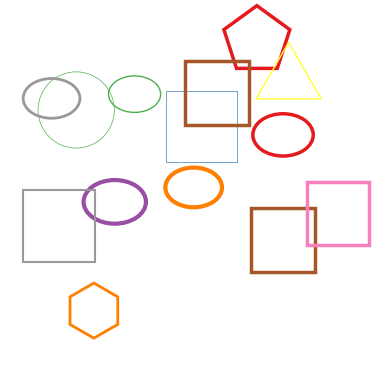[{"shape": "oval", "thickness": 2.5, "radius": 0.39, "center": [0.735, 0.65]}, {"shape": "pentagon", "thickness": 2.5, "radius": 0.45, "center": [0.667, 0.895]}, {"shape": "square", "thickness": 0.5, "radius": 0.46, "center": [0.524, 0.671]}, {"shape": "circle", "thickness": 0.5, "radius": 0.5, "center": [0.198, 0.714]}, {"shape": "oval", "thickness": 1, "radius": 0.34, "center": [0.35, 0.755]}, {"shape": "oval", "thickness": 3, "radius": 0.41, "center": [0.298, 0.476]}, {"shape": "hexagon", "thickness": 2, "radius": 0.36, "center": [0.244, 0.193]}, {"shape": "oval", "thickness": 3, "radius": 0.37, "center": [0.503, 0.513]}, {"shape": "triangle", "thickness": 1, "radius": 0.49, "center": [0.75, 0.792]}, {"shape": "square", "thickness": 2.5, "radius": 0.41, "center": [0.564, 0.758]}, {"shape": "square", "thickness": 2.5, "radius": 0.42, "center": [0.735, 0.377]}, {"shape": "square", "thickness": 2.5, "radius": 0.41, "center": [0.878, 0.446]}, {"shape": "square", "thickness": 1.5, "radius": 0.47, "center": [0.154, 0.413]}, {"shape": "oval", "thickness": 2, "radius": 0.37, "center": [0.134, 0.744]}]